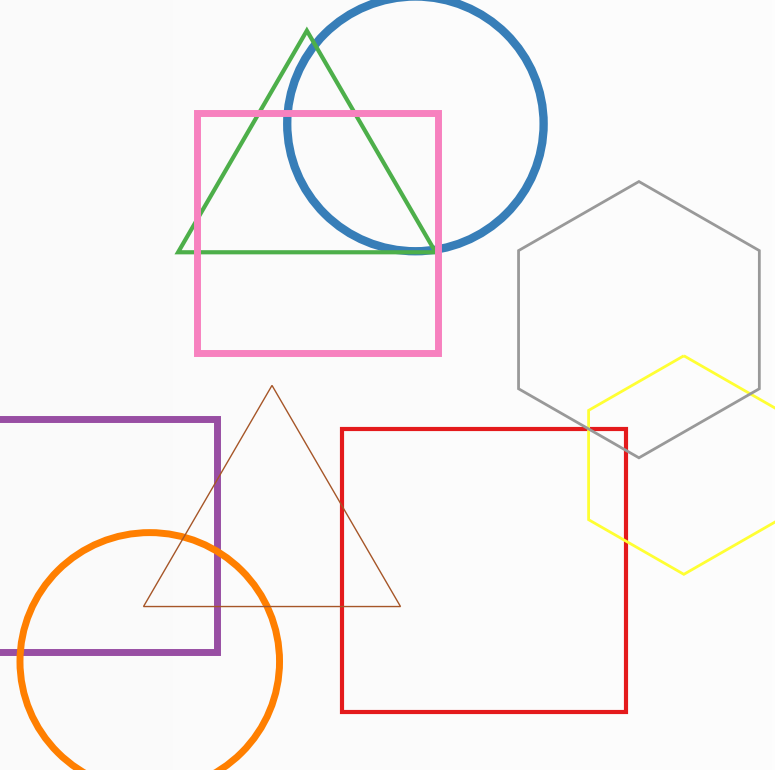[{"shape": "square", "thickness": 1.5, "radius": 0.92, "center": [0.625, 0.259]}, {"shape": "circle", "thickness": 3, "radius": 0.83, "center": [0.536, 0.839]}, {"shape": "triangle", "thickness": 1.5, "radius": 0.96, "center": [0.396, 0.768]}, {"shape": "square", "thickness": 2.5, "radius": 0.76, "center": [0.128, 0.305]}, {"shape": "circle", "thickness": 2.5, "radius": 0.84, "center": [0.193, 0.141]}, {"shape": "hexagon", "thickness": 1, "radius": 0.71, "center": [0.882, 0.396]}, {"shape": "triangle", "thickness": 0.5, "radius": 0.96, "center": [0.351, 0.308]}, {"shape": "square", "thickness": 2.5, "radius": 0.78, "center": [0.41, 0.697]}, {"shape": "hexagon", "thickness": 1, "radius": 0.9, "center": [0.824, 0.585]}]